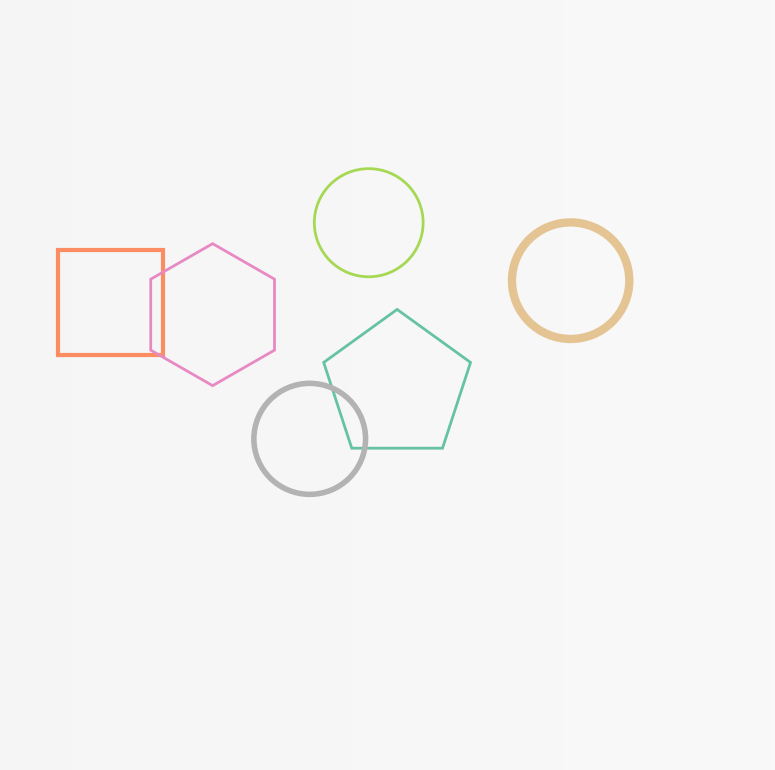[{"shape": "pentagon", "thickness": 1, "radius": 0.5, "center": [0.512, 0.499]}, {"shape": "square", "thickness": 1.5, "radius": 0.34, "center": [0.143, 0.607]}, {"shape": "hexagon", "thickness": 1, "radius": 0.46, "center": [0.274, 0.591]}, {"shape": "circle", "thickness": 1, "radius": 0.35, "center": [0.476, 0.711]}, {"shape": "circle", "thickness": 3, "radius": 0.38, "center": [0.736, 0.635]}, {"shape": "circle", "thickness": 2, "radius": 0.36, "center": [0.4, 0.43]}]